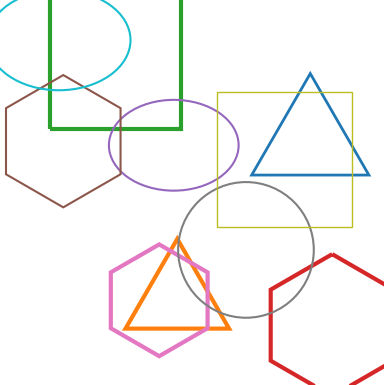[{"shape": "triangle", "thickness": 2, "radius": 0.88, "center": [0.806, 0.633]}, {"shape": "triangle", "thickness": 3, "radius": 0.78, "center": [0.461, 0.224]}, {"shape": "square", "thickness": 3, "radius": 0.85, "center": [0.3, 0.834]}, {"shape": "hexagon", "thickness": 3, "radius": 0.92, "center": [0.863, 0.155]}, {"shape": "oval", "thickness": 1.5, "radius": 0.84, "center": [0.451, 0.623]}, {"shape": "hexagon", "thickness": 1.5, "radius": 0.86, "center": [0.164, 0.633]}, {"shape": "hexagon", "thickness": 3, "radius": 0.73, "center": [0.413, 0.22]}, {"shape": "circle", "thickness": 1.5, "radius": 0.88, "center": [0.639, 0.351]}, {"shape": "square", "thickness": 1, "radius": 0.88, "center": [0.738, 0.586]}, {"shape": "oval", "thickness": 1.5, "radius": 0.93, "center": [0.153, 0.896]}]